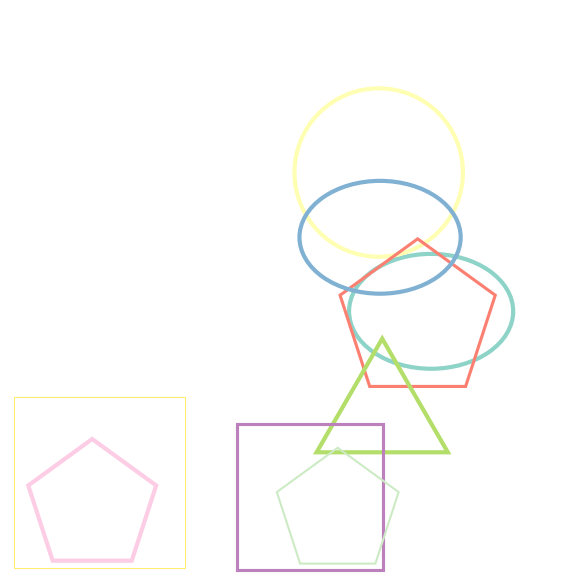[{"shape": "oval", "thickness": 2, "radius": 0.71, "center": [0.747, 0.46]}, {"shape": "circle", "thickness": 2, "radius": 0.73, "center": [0.656, 0.7]}, {"shape": "pentagon", "thickness": 1.5, "radius": 0.71, "center": [0.723, 0.444]}, {"shape": "oval", "thickness": 2, "radius": 0.7, "center": [0.658, 0.588]}, {"shape": "triangle", "thickness": 2, "radius": 0.66, "center": [0.662, 0.282]}, {"shape": "pentagon", "thickness": 2, "radius": 0.58, "center": [0.16, 0.122]}, {"shape": "square", "thickness": 1.5, "radius": 0.63, "center": [0.537, 0.138]}, {"shape": "pentagon", "thickness": 1, "radius": 0.55, "center": [0.585, 0.113]}, {"shape": "square", "thickness": 0.5, "radius": 0.74, "center": [0.173, 0.164]}]